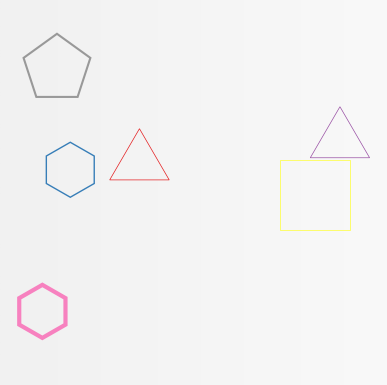[{"shape": "triangle", "thickness": 0.5, "radius": 0.44, "center": [0.36, 0.577]}, {"shape": "hexagon", "thickness": 1, "radius": 0.36, "center": [0.181, 0.559]}, {"shape": "triangle", "thickness": 0.5, "radius": 0.44, "center": [0.877, 0.634]}, {"shape": "square", "thickness": 0.5, "radius": 0.45, "center": [0.813, 0.492]}, {"shape": "hexagon", "thickness": 3, "radius": 0.34, "center": [0.109, 0.191]}, {"shape": "pentagon", "thickness": 1.5, "radius": 0.45, "center": [0.147, 0.822]}]